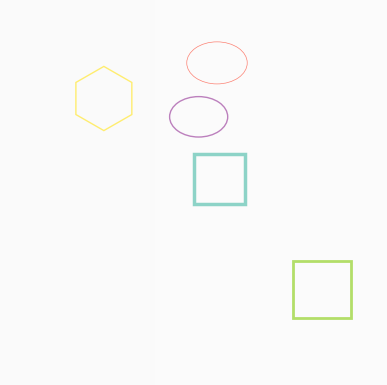[{"shape": "square", "thickness": 2.5, "radius": 0.33, "center": [0.566, 0.535]}, {"shape": "oval", "thickness": 0.5, "radius": 0.39, "center": [0.56, 0.837]}, {"shape": "square", "thickness": 2, "radius": 0.37, "center": [0.83, 0.248]}, {"shape": "oval", "thickness": 1, "radius": 0.37, "center": [0.513, 0.697]}, {"shape": "hexagon", "thickness": 1, "radius": 0.42, "center": [0.268, 0.744]}]